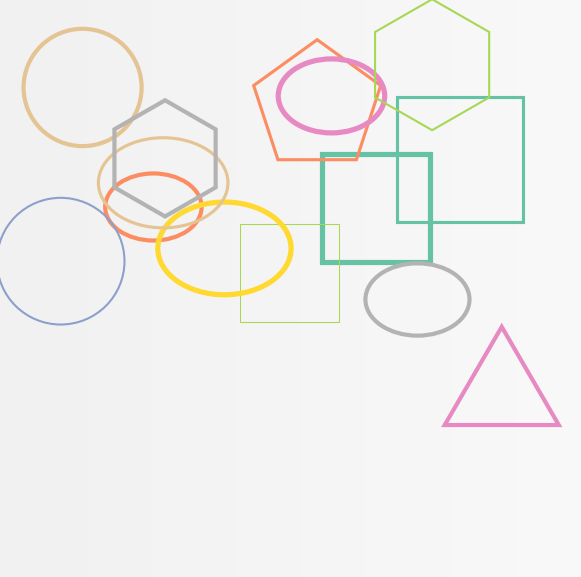[{"shape": "square", "thickness": 1.5, "radius": 0.54, "center": [0.791, 0.724]}, {"shape": "square", "thickness": 2.5, "radius": 0.46, "center": [0.647, 0.639]}, {"shape": "pentagon", "thickness": 1.5, "radius": 0.57, "center": [0.546, 0.816]}, {"shape": "oval", "thickness": 2, "radius": 0.41, "center": [0.264, 0.641]}, {"shape": "circle", "thickness": 1, "radius": 0.55, "center": [0.104, 0.547]}, {"shape": "triangle", "thickness": 2, "radius": 0.57, "center": [0.863, 0.32]}, {"shape": "oval", "thickness": 2.5, "radius": 0.46, "center": [0.57, 0.833]}, {"shape": "square", "thickness": 0.5, "radius": 0.43, "center": [0.498, 0.526]}, {"shape": "hexagon", "thickness": 1, "radius": 0.57, "center": [0.743, 0.887]}, {"shape": "oval", "thickness": 2.5, "radius": 0.57, "center": [0.386, 0.569]}, {"shape": "oval", "thickness": 1.5, "radius": 0.56, "center": [0.281, 0.683]}, {"shape": "circle", "thickness": 2, "radius": 0.51, "center": [0.142, 0.848]}, {"shape": "hexagon", "thickness": 2, "radius": 0.5, "center": [0.284, 0.725]}, {"shape": "oval", "thickness": 2, "radius": 0.45, "center": [0.718, 0.481]}]